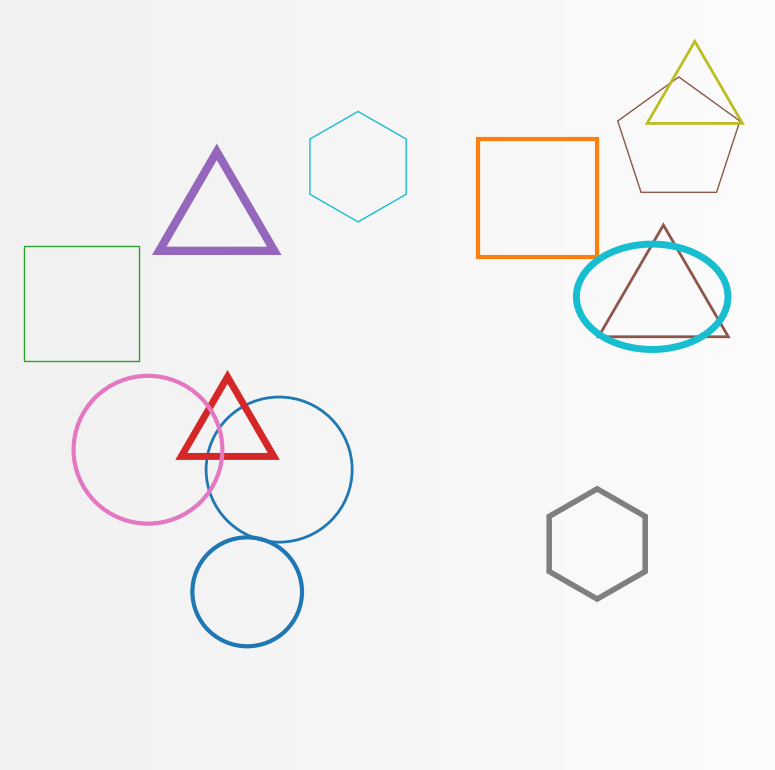[{"shape": "circle", "thickness": 1, "radius": 0.47, "center": [0.36, 0.39]}, {"shape": "circle", "thickness": 1.5, "radius": 0.35, "center": [0.319, 0.231]}, {"shape": "square", "thickness": 1.5, "radius": 0.38, "center": [0.694, 0.742]}, {"shape": "square", "thickness": 0.5, "radius": 0.37, "center": [0.106, 0.606]}, {"shape": "triangle", "thickness": 2.5, "radius": 0.34, "center": [0.294, 0.442]}, {"shape": "triangle", "thickness": 3, "radius": 0.43, "center": [0.28, 0.717]}, {"shape": "pentagon", "thickness": 0.5, "radius": 0.41, "center": [0.876, 0.817]}, {"shape": "triangle", "thickness": 1, "radius": 0.48, "center": [0.856, 0.611]}, {"shape": "circle", "thickness": 1.5, "radius": 0.48, "center": [0.191, 0.416]}, {"shape": "hexagon", "thickness": 2, "radius": 0.36, "center": [0.771, 0.294]}, {"shape": "triangle", "thickness": 1, "radius": 0.36, "center": [0.897, 0.875]}, {"shape": "hexagon", "thickness": 0.5, "radius": 0.36, "center": [0.462, 0.784]}, {"shape": "oval", "thickness": 2.5, "radius": 0.49, "center": [0.842, 0.615]}]